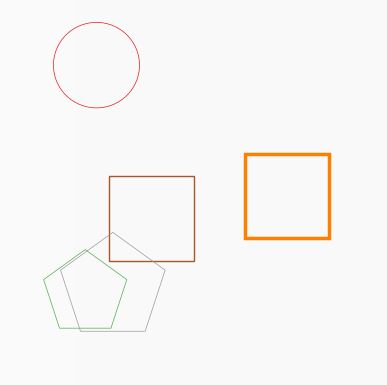[{"shape": "circle", "thickness": 0.5, "radius": 0.56, "center": [0.249, 0.831]}, {"shape": "pentagon", "thickness": 0.5, "radius": 0.56, "center": [0.22, 0.239]}, {"shape": "square", "thickness": 2.5, "radius": 0.54, "center": [0.741, 0.491]}, {"shape": "square", "thickness": 1, "radius": 0.55, "center": [0.391, 0.432]}, {"shape": "pentagon", "thickness": 0.5, "radius": 0.71, "center": [0.291, 0.254]}]